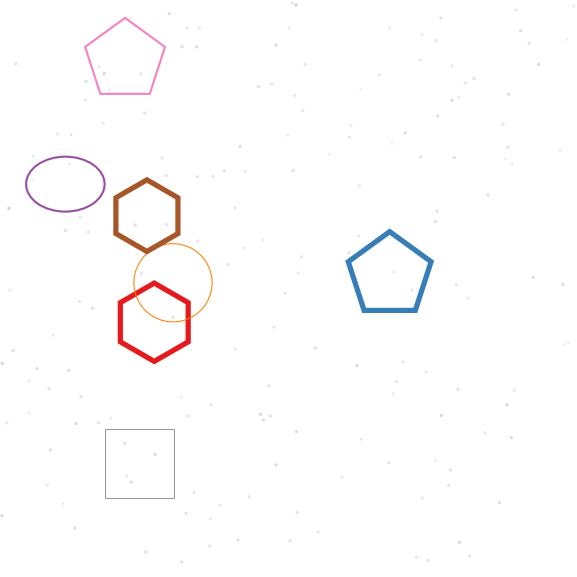[{"shape": "hexagon", "thickness": 2.5, "radius": 0.34, "center": [0.267, 0.441]}, {"shape": "pentagon", "thickness": 2.5, "radius": 0.38, "center": [0.675, 0.523]}, {"shape": "oval", "thickness": 1, "radius": 0.34, "center": [0.113, 0.68]}, {"shape": "circle", "thickness": 0.5, "radius": 0.34, "center": [0.3, 0.509]}, {"shape": "hexagon", "thickness": 2.5, "radius": 0.31, "center": [0.254, 0.626]}, {"shape": "pentagon", "thickness": 1, "radius": 0.36, "center": [0.217, 0.895]}, {"shape": "square", "thickness": 0.5, "radius": 0.3, "center": [0.242, 0.196]}]